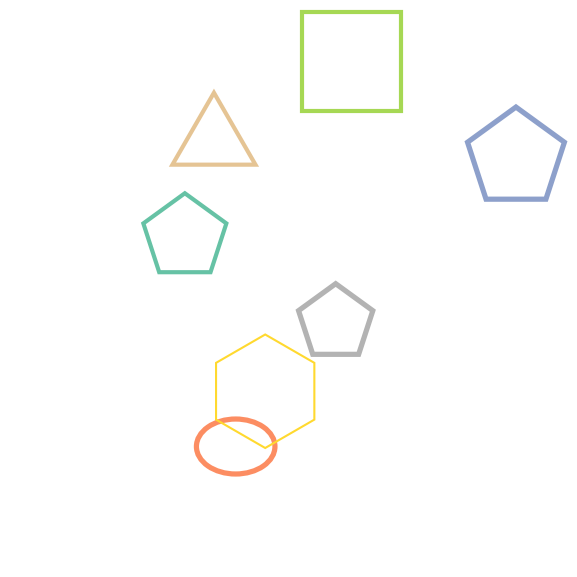[{"shape": "pentagon", "thickness": 2, "radius": 0.38, "center": [0.32, 0.589]}, {"shape": "oval", "thickness": 2.5, "radius": 0.34, "center": [0.408, 0.226]}, {"shape": "pentagon", "thickness": 2.5, "radius": 0.44, "center": [0.893, 0.726]}, {"shape": "square", "thickness": 2, "radius": 0.43, "center": [0.608, 0.893]}, {"shape": "hexagon", "thickness": 1, "radius": 0.49, "center": [0.459, 0.322]}, {"shape": "triangle", "thickness": 2, "radius": 0.42, "center": [0.37, 0.755]}, {"shape": "pentagon", "thickness": 2.5, "radius": 0.34, "center": [0.581, 0.44]}]